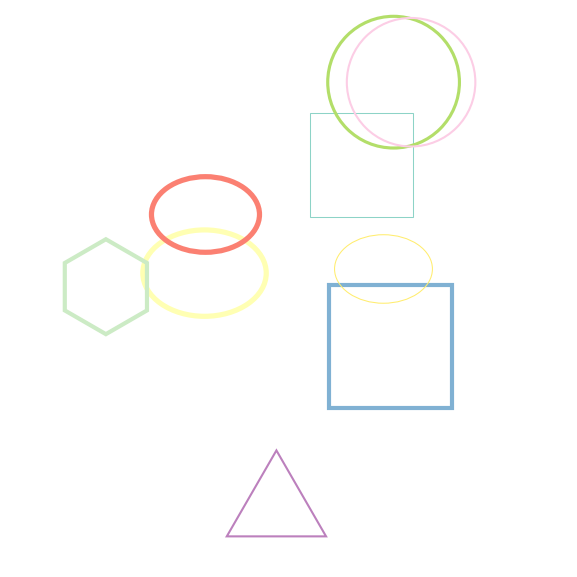[{"shape": "square", "thickness": 0.5, "radius": 0.45, "center": [0.626, 0.713]}, {"shape": "oval", "thickness": 2.5, "radius": 0.53, "center": [0.354, 0.526]}, {"shape": "oval", "thickness": 2.5, "radius": 0.47, "center": [0.356, 0.628]}, {"shape": "square", "thickness": 2, "radius": 0.53, "center": [0.676, 0.399]}, {"shape": "circle", "thickness": 1.5, "radius": 0.57, "center": [0.682, 0.857]}, {"shape": "circle", "thickness": 1, "radius": 0.56, "center": [0.712, 0.857]}, {"shape": "triangle", "thickness": 1, "radius": 0.5, "center": [0.479, 0.12]}, {"shape": "hexagon", "thickness": 2, "radius": 0.41, "center": [0.183, 0.503]}, {"shape": "oval", "thickness": 0.5, "radius": 0.42, "center": [0.664, 0.533]}]